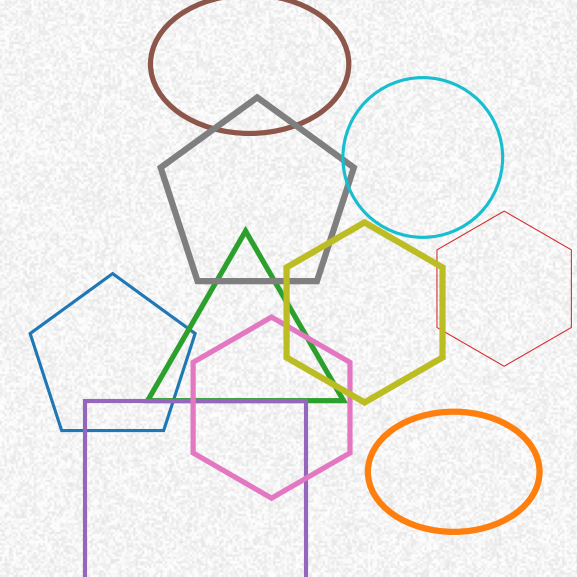[{"shape": "pentagon", "thickness": 1.5, "radius": 0.75, "center": [0.195, 0.375]}, {"shape": "oval", "thickness": 3, "radius": 0.74, "center": [0.786, 0.182]}, {"shape": "triangle", "thickness": 2.5, "radius": 0.98, "center": [0.425, 0.403]}, {"shape": "hexagon", "thickness": 0.5, "radius": 0.67, "center": [0.873, 0.499]}, {"shape": "square", "thickness": 2, "radius": 0.95, "center": [0.338, 0.113]}, {"shape": "oval", "thickness": 2.5, "radius": 0.86, "center": [0.432, 0.888]}, {"shape": "hexagon", "thickness": 2.5, "radius": 0.78, "center": [0.47, 0.293]}, {"shape": "pentagon", "thickness": 3, "radius": 0.88, "center": [0.445, 0.655]}, {"shape": "hexagon", "thickness": 3, "radius": 0.78, "center": [0.631, 0.458]}, {"shape": "circle", "thickness": 1.5, "radius": 0.69, "center": [0.732, 0.726]}]